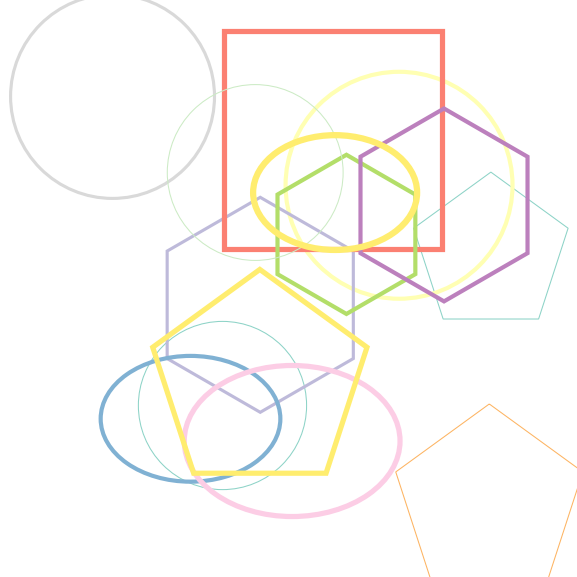[{"shape": "pentagon", "thickness": 0.5, "radius": 0.7, "center": [0.85, 0.56]}, {"shape": "circle", "thickness": 0.5, "radius": 0.73, "center": [0.385, 0.297]}, {"shape": "circle", "thickness": 2, "radius": 0.98, "center": [0.691, 0.678]}, {"shape": "hexagon", "thickness": 1.5, "radius": 0.93, "center": [0.451, 0.471]}, {"shape": "square", "thickness": 2.5, "radius": 0.94, "center": [0.577, 0.756]}, {"shape": "oval", "thickness": 2, "radius": 0.78, "center": [0.33, 0.274]}, {"shape": "pentagon", "thickness": 0.5, "radius": 0.85, "center": [0.847, 0.129]}, {"shape": "hexagon", "thickness": 2, "radius": 0.69, "center": [0.6, 0.593]}, {"shape": "oval", "thickness": 2.5, "radius": 0.93, "center": [0.506, 0.235]}, {"shape": "circle", "thickness": 1.5, "radius": 0.88, "center": [0.195, 0.832]}, {"shape": "hexagon", "thickness": 2, "radius": 0.83, "center": [0.769, 0.644]}, {"shape": "circle", "thickness": 0.5, "radius": 0.76, "center": [0.442, 0.7]}, {"shape": "oval", "thickness": 3, "radius": 0.71, "center": [0.58, 0.666]}, {"shape": "pentagon", "thickness": 2.5, "radius": 0.98, "center": [0.45, 0.338]}]